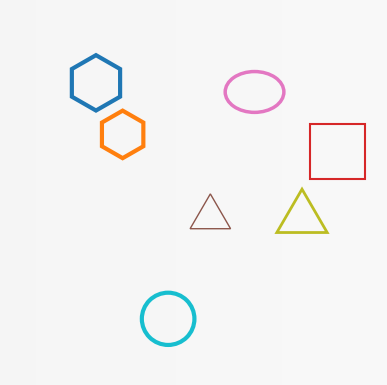[{"shape": "hexagon", "thickness": 3, "radius": 0.36, "center": [0.248, 0.785]}, {"shape": "hexagon", "thickness": 3, "radius": 0.31, "center": [0.317, 0.651]}, {"shape": "square", "thickness": 1.5, "radius": 0.36, "center": [0.871, 0.606]}, {"shape": "triangle", "thickness": 1, "radius": 0.3, "center": [0.543, 0.436]}, {"shape": "oval", "thickness": 2.5, "radius": 0.38, "center": [0.657, 0.761]}, {"shape": "triangle", "thickness": 2, "radius": 0.38, "center": [0.779, 0.434]}, {"shape": "circle", "thickness": 3, "radius": 0.34, "center": [0.434, 0.172]}]